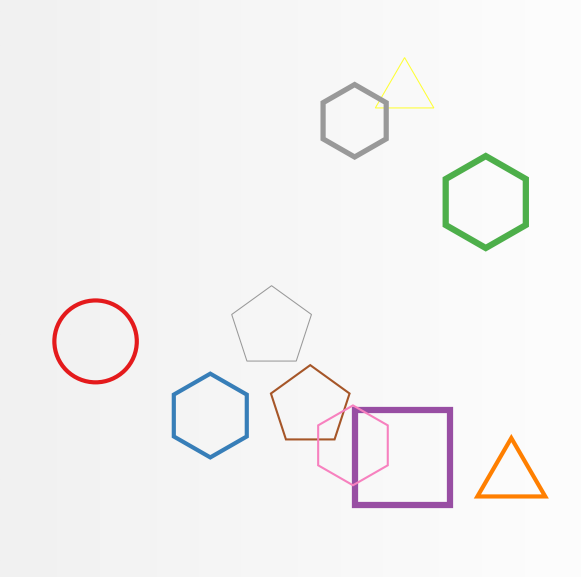[{"shape": "circle", "thickness": 2, "radius": 0.35, "center": [0.164, 0.408]}, {"shape": "hexagon", "thickness": 2, "radius": 0.36, "center": [0.362, 0.28]}, {"shape": "hexagon", "thickness": 3, "radius": 0.4, "center": [0.836, 0.649]}, {"shape": "square", "thickness": 3, "radius": 0.41, "center": [0.693, 0.207]}, {"shape": "triangle", "thickness": 2, "radius": 0.34, "center": [0.88, 0.173]}, {"shape": "triangle", "thickness": 0.5, "radius": 0.29, "center": [0.696, 0.841]}, {"shape": "pentagon", "thickness": 1, "radius": 0.36, "center": [0.534, 0.296]}, {"shape": "hexagon", "thickness": 1, "radius": 0.35, "center": [0.607, 0.228]}, {"shape": "hexagon", "thickness": 2.5, "radius": 0.31, "center": [0.61, 0.79]}, {"shape": "pentagon", "thickness": 0.5, "radius": 0.36, "center": [0.467, 0.432]}]